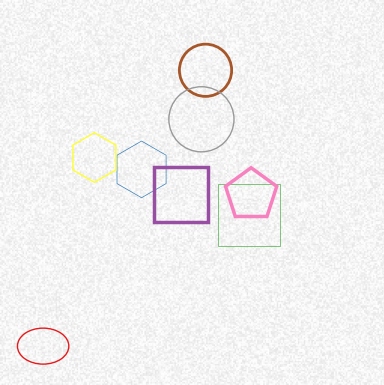[{"shape": "oval", "thickness": 1, "radius": 0.33, "center": [0.112, 0.101]}, {"shape": "hexagon", "thickness": 0.5, "radius": 0.37, "center": [0.368, 0.56]}, {"shape": "square", "thickness": 0.5, "radius": 0.41, "center": [0.646, 0.442]}, {"shape": "square", "thickness": 2.5, "radius": 0.35, "center": [0.471, 0.495]}, {"shape": "hexagon", "thickness": 1, "radius": 0.32, "center": [0.245, 0.591]}, {"shape": "circle", "thickness": 2, "radius": 0.34, "center": [0.534, 0.817]}, {"shape": "pentagon", "thickness": 2.5, "radius": 0.35, "center": [0.652, 0.494]}, {"shape": "circle", "thickness": 1, "radius": 0.42, "center": [0.523, 0.69]}]